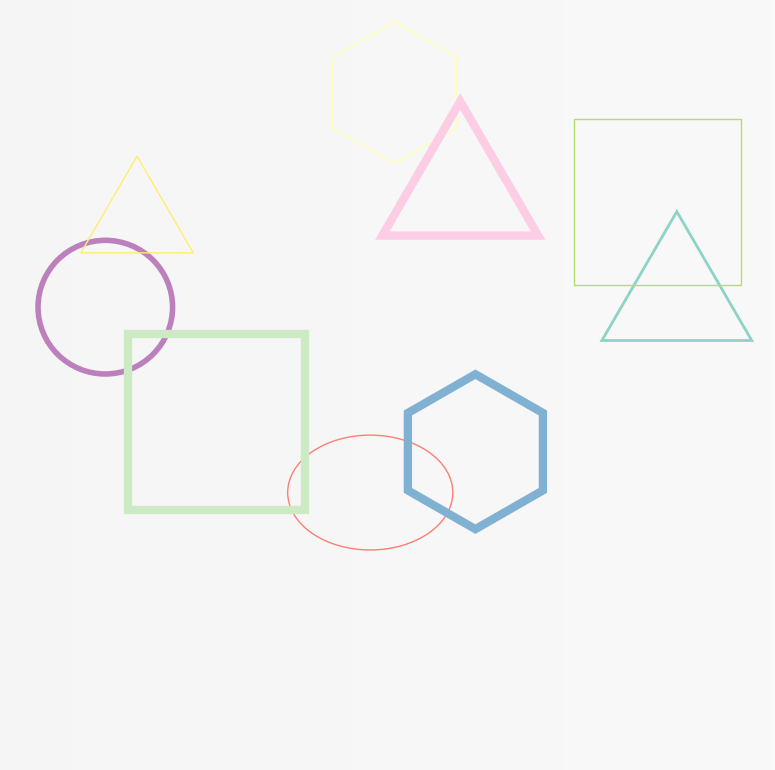[{"shape": "triangle", "thickness": 1, "radius": 0.56, "center": [0.873, 0.614]}, {"shape": "hexagon", "thickness": 0.5, "radius": 0.46, "center": [0.509, 0.88]}, {"shape": "oval", "thickness": 0.5, "radius": 0.53, "center": [0.478, 0.36]}, {"shape": "hexagon", "thickness": 3, "radius": 0.5, "center": [0.613, 0.413]}, {"shape": "square", "thickness": 0.5, "radius": 0.54, "center": [0.848, 0.738]}, {"shape": "triangle", "thickness": 3, "radius": 0.58, "center": [0.594, 0.752]}, {"shape": "circle", "thickness": 2, "radius": 0.43, "center": [0.136, 0.601]}, {"shape": "square", "thickness": 3, "radius": 0.57, "center": [0.28, 0.452]}, {"shape": "triangle", "thickness": 0.5, "radius": 0.42, "center": [0.177, 0.713]}]